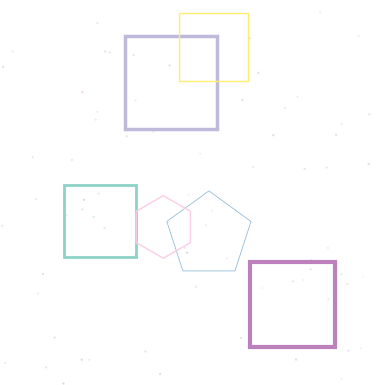[{"shape": "square", "thickness": 2, "radius": 0.47, "center": [0.26, 0.426]}, {"shape": "square", "thickness": 2.5, "radius": 0.6, "center": [0.444, 0.786]}, {"shape": "pentagon", "thickness": 0.5, "radius": 0.57, "center": [0.543, 0.389]}, {"shape": "hexagon", "thickness": 1, "radius": 0.41, "center": [0.424, 0.41]}, {"shape": "square", "thickness": 3, "radius": 0.55, "center": [0.76, 0.209]}, {"shape": "square", "thickness": 1, "radius": 0.45, "center": [0.554, 0.878]}]